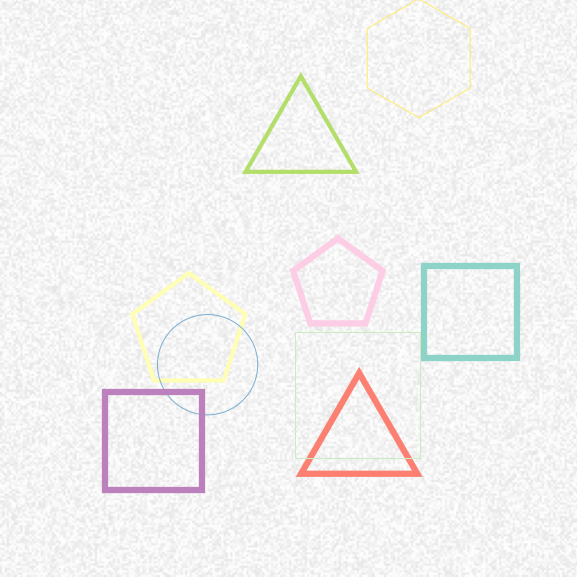[{"shape": "square", "thickness": 3, "radius": 0.4, "center": [0.815, 0.459]}, {"shape": "pentagon", "thickness": 2, "radius": 0.51, "center": [0.327, 0.423]}, {"shape": "triangle", "thickness": 3, "radius": 0.58, "center": [0.622, 0.237]}, {"shape": "circle", "thickness": 0.5, "radius": 0.43, "center": [0.359, 0.368]}, {"shape": "triangle", "thickness": 2, "radius": 0.55, "center": [0.521, 0.757]}, {"shape": "pentagon", "thickness": 3, "radius": 0.41, "center": [0.585, 0.505]}, {"shape": "square", "thickness": 3, "radius": 0.42, "center": [0.265, 0.236]}, {"shape": "square", "thickness": 0.5, "radius": 0.54, "center": [0.619, 0.316]}, {"shape": "hexagon", "thickness": 0.5, "radius": 0.51, "center": [0.725, 0.898]}]